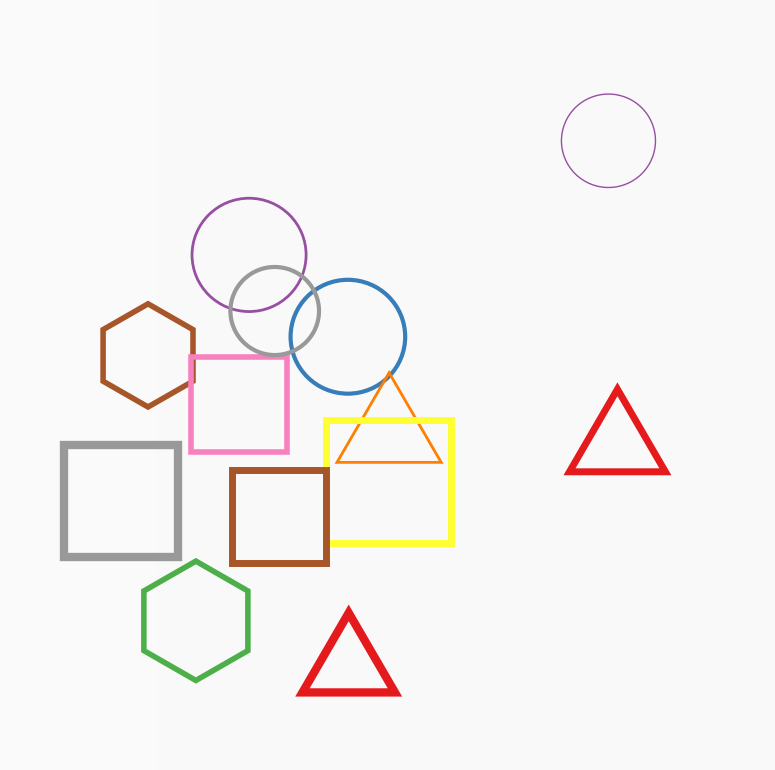[{"shape": "triangle", "thickness": 2.5, "radius": 0.36, "center": [0.797, 0.423]}, {"shape": "triangle", "thickness": 3, "radius": 0.34, "center": [0.45, 0.135]}, {"shape": "circle", "thickness": 1.5, "radius": 0.37, "center": [0.449, 0.563]}, {"shape": "hexagon", "thickness": 2, "radius": 0.39, "center": [0.253, 0.194]}, {"shape": "circle", "thickness": 1, "radius": 0.37, "center": [0.321, 0.669]}, {"shape": "circle", "thickness": 0.5, "radius": 0.3, "center": [0.785, 0.817]}, {"shape": "triangle", "thickness": 1, "radius": 0.39, "center": [0.502, 0.438]}, {"shape": "square", "thickness": 2.5, "radius": 0.4, "center": [0.501, 0.374]}, {"shape": "square", "thickness": 2.5, "radius": 0.3, "center": [0.36, 0.329]}, {"shape": "hexagon", "thickness": 2, "radius": 0.33, "center": [0.191, 0.538]}, {"shape": "square", "thickness": 2, "radius": 0.31, "center": [0.309, 0.474]}, {"shape": "square", "thickness": 3, "radius": 0.37, "center": [0.156, 0.349]}, {"shape": "circle", "thickness": 1.5, "radius": 0.29, "center": [0.354, 0.596]}]